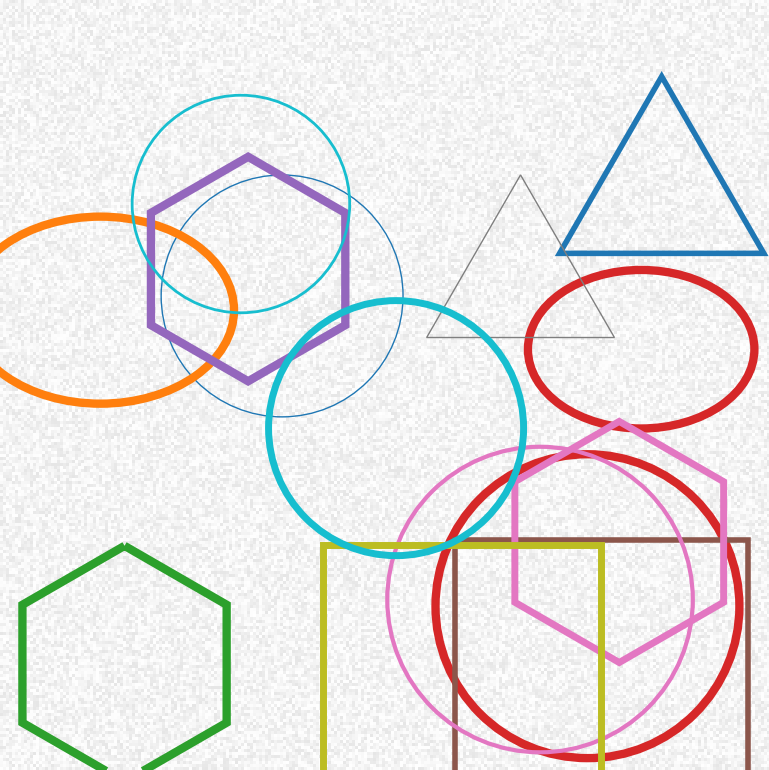[{"shape": "circle", "thickness": 0.5, "radius": 0.79, "center": [0.366, 0.616]}, {"shape": "triangle", "thickness": 2, "radius": 0.77, "center": [0.859, 0.748]}, {"shape": "oval", "thickness": 3, "radius": 0.87, "center": [0.13, 0.597]}, {"shape": "hexagon", "thickness": 3, "radius": 0.77, "center": [0.162, 0.138]}, {"shape": "oval", "thickness": 3, "radius": 0.74, "center": [0.833, 0.546]}, {"shape": "circle", "thickness": 3, "radius": 0.99, "center": [0.763, 0.213]}, {"shape": "hexagon", "thickness": 3, "radius": 0.73, "center": [0.322, 0.651]}, {"shape": "square", "thickness": 2, "radius": 0.95, "center": [0.781, 0.108]}, {"shape": "hexagon", "thickness": 2.5, "radius": 0.78, "center": [0.804, 0.296]}, {"shape": "circle", "thickness": 1.5, "radius": 0.99, "center": [0.701, 0.221]}, {"shape": "triangle", "thickness": 0.5, "radius": 0.7, "center": [0.676, 0.632]}, {"shape": "square", "thickness": 2.5, "radius": 0.9, "center": [0.6, 0.111]}, {"shape": "circle", "thickness": 2.5, "radius": 0.83, "center": [0.514, 0.444]}, {"shape": "circle", "thickness": 1, "radius": 0.71, "center": [0.313, 0.735]}]